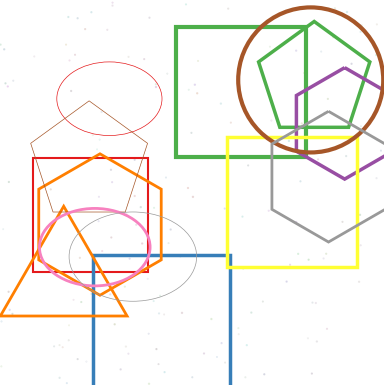[{"shape": "square", "thickness": 1.5, "radius": 0.74, "center": [0.235, 0.442]}, {"shape": "oval", "thickness": 0.5, "radius": 0.68, "center": [0.284, 0.744]}, {"shape": "square", "thickness": 2.5, "radius": 0.89, "center": [0.419, 0.159]}, {"shape": "square", "thickness": 3, "radius": 0.84, "center": [0.626, 0.76]}, {"shape": "pentagon", "thickness": 2.5, "radius": 0.76, "center": [0.816, 0.792]}, {"shape": "hexagon", "thickness": 2.5, "radius": 0.72, "center": [0.895, 0.68]}, {"shape": "hexagon", "thickness": 2, "radius": 0.92, "center": [0.26, 0.417]}, {"shape": "triangle", "thickness": 2, "radius": 0.95, "center": [0.165, 0.274]}, {"shape": "square", "thickness": 2.5, "radius": 0.85, "center": [0.759, 0.476]}, {"shape": "circle", "thickness": 3, "radius": 0.94, "center": [0.807, 0.792]}, {"shape": "pentagon", "thickness": 0.5, "radius": 0.8, "center": [0.231, 0.578]}, {"shape": "oval", "thickness": 2, "radius": 0.72, "center": [0.246, 0.358]}, {"shape": "oval", "thickness": 0.5, "radius": 0.83, "center": [0.345, 0.333]}, {"shape": "hexagon", "thickness": 2, "radius": 0.85, "center": [0.853, 0.541]}]